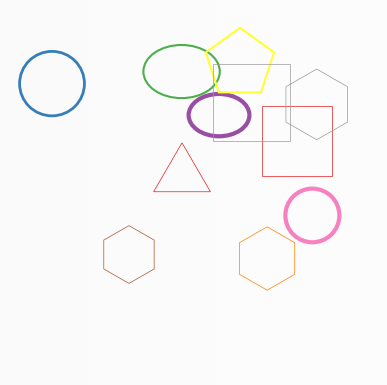[{"shape": "triangle", "thickness": 0.5, "radius": 0.42, "center": [0.47, 0.544]}, {"shape": "square", "thickness": 0.5, "radius": 0.45, "center": [0.765, 0.634]}, {"shape": "circle", "thickness": 2, "radius": 0.42, "center": [0.134, 0.783]}, {"shape": "oval", "thickness": 1.5, "radius": 0.49, "center": [0.469, 0.814]}, {"shape": "oval", "thickness": 3, "radius": 0.39, "center": [0.565, 0.701]}, {"shape": "hexagon", "thickness": 0.5, "radius": 0.41, "center": [0.689, 0.329]}, {"shape": "pentagon", "thickness": 1.5, "radius": 0.46, "center": [0.619, 0.835]}, {"shape": "hexagon", "thickness": 0.5, "radius": 0.38, "center": [0.333, 0.339]}, {"shape": "circle", "thickness": 3, "radius": 0.35, "center": [0.806, 0.44]}, {"shape": "hexagon", "thickness": 0.5, "radius": 0.46, "center": [0.817, 0.729]}, {"shape": "square", "thickness": 0.5, "radius": 0.5, "center": [0.649, 0.734]}]